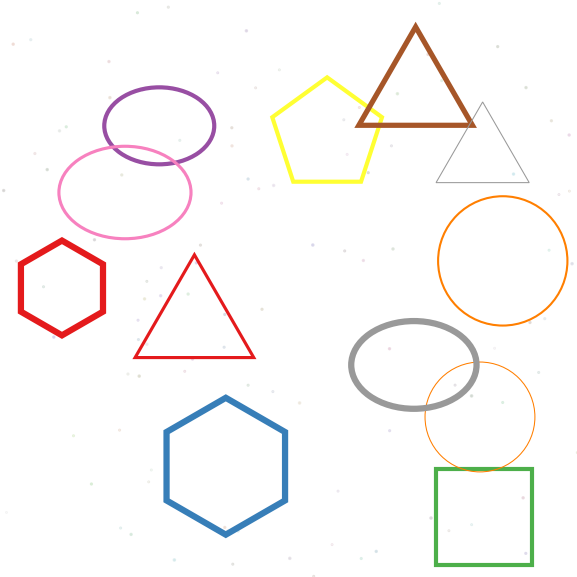[{"shape": "triangle", "thickness": 1.5, "radius": 0.59, "center": [0.337, 0.439]}, {"shape": "hexagon", "thickness": 3, "radius": 0.41, "center": [0.107, 0.501]}, {"shape": "hexagon", "thickness": 3, "radius": 0.59, "center": [0.391, 0.192]}, {"shape": "square", "thickness": 2, "radius": 0.41, "center": [0.838, 0.103]}, {"shape": "oval", "thickness": 2, "radius": 0.48, "center": [0.276, 0.781]}, {"shape": "circle", "thickness": 1, "radius": 0.56, "center": [0.871, 0.547]}, {"shape": "circle", "thickness": 0.5, "radius": 0.48, "center": [0.831, 0.277]}, {"shape": "pentagon", "thickness": 2, "radius": 0.5, "center": [0.566, 0.765]}, {"shape": "triangle", "thickness": 2.5, "radius": 0.57, "center": [0.72, 0.839]}, {"shape": "oval", "thickness": 1.5, "radius": 0.57, "center": [0.216, 0.666]}, {"shape": "oval", "thickness": 3, "radius": 0.54, "center": [0.717, 0.367]}, {"shape": "triangle", "thickness": 0.5, "radius": 0.47, "center": [0.836, 0.729]}]